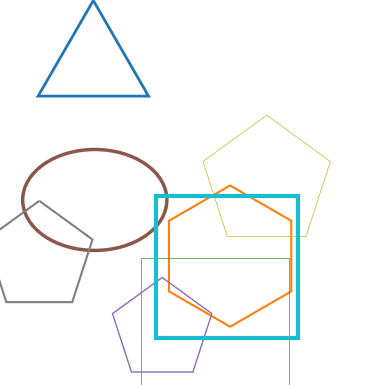[{"shape": "triangle", "thickness": 2, "radius": 0.83, "center": [0.242, 0.833]}, {"shape": "hexagon", "thickness": 1.5, "radius": 0.92, "center": [0.598, 0.335]}, {"shape": "square", "thickness": 0.5, "radius": 0.96, "center": [0.558, 0.138]}, {"shape": "pentagon", "thickness": 1, "radius": 0.68, "center": [0.421, 0.143]}, {"shape": "oval", "thickness": 2.5, "radius": 0.94, "center": [0.246, 0.481]}, {"shape": "pentagon", "thickness": 1.5, "radius": 0.73, "center": [0.102, 0.333]}, {"shape": "pentagon", "thickness": 0.5, "radius": 0.87, "center": [0.693, 0.527]}, {"shape": "square", "thickness": 3, "radius": 0.92, "center": [0.59, 0.306]}]